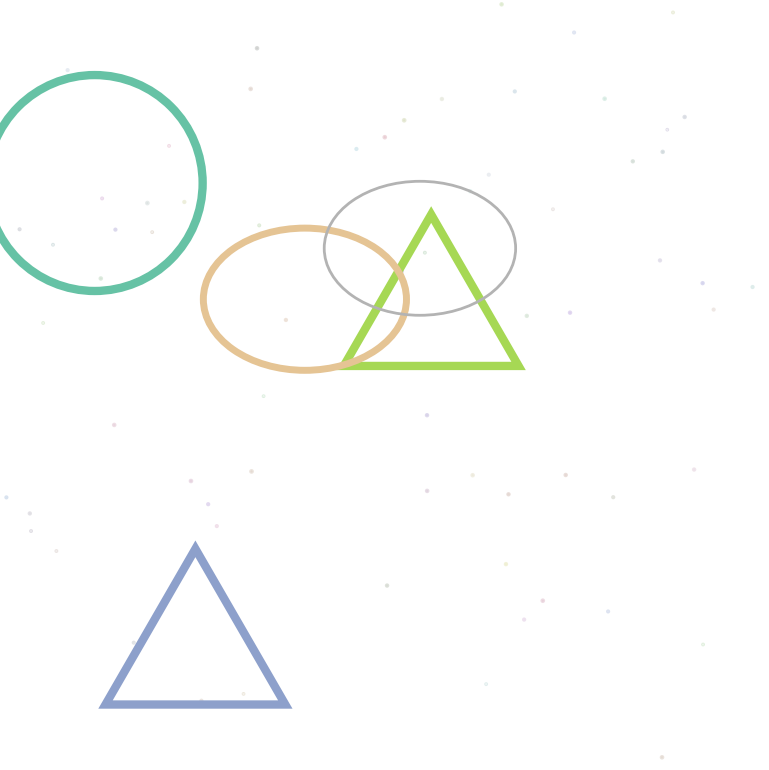[{"shape": "circle", "thickness": 3, "radius": 0.7, "center": [0.123, 0.762]}, {"shape": "triangle", "thickness": 3, "radius": 0.67, "center": [0.254, 0.152]}, {"shape": "triangle", "thickness": 3, "radius": 0.66, "center": [0.56, 0.59]}, {"shape": "oval", "thickness": 2.5, "radius": 0.66, "center": [0.396, 0.611]}, {"shape": "oval", "thickness": 1, "radius": 0.62, "center": [0.545, 0.678]}]